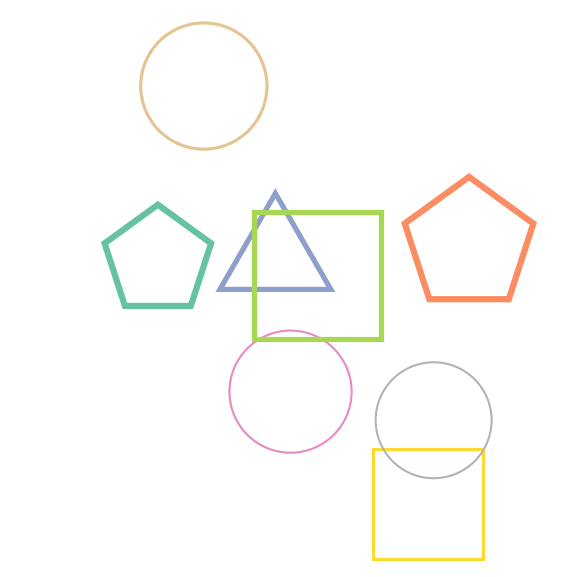[{"shape": "pentagon", "thickness": 3, "radius": 0.48, "center": [0.273, 0.548]}, {"shape": "pentagon", "thickness": 3, "radius": 0.59, "center": [0.812, 0.576]}, {"shape": "triangle", "thickness": 2.5, "radius": 0.55, "center": [0.477, 0.553]}, {"shape": "circle", "thickness": 1, "radius": 0.53, "center": [0.503, 0.321]}, {"shape": "square", "thickness": 2.5, "radius": 0.55, "center": [0.55, 0.522]}, {"shape": "square", "thickness": 1.5, "radius": 0.48, "center": [0.741, 0.127]}, {"shape": "circle", "thickness": 1.5, "radius": 0.55, "center": [0.353, 0.85]}, {"shape": "circle", "thickness": 1, "radius": 0.5, "center": [0.751, 0.271]}]